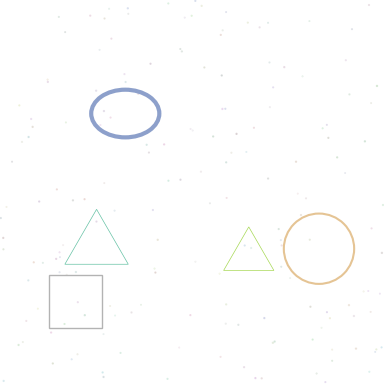[{"shape": "triangle", "thickness": 0.5, "radius": 0.48, "center": [0.251, 0.361]}, {"shape": "oval", "thickness": 3, "radius": 0.44, "center": [0.325, 0.705]}, {"shape": "triangle", "thickness": 0.5, "radius": 0.38, "center": [0.646, 0.335]}, {"shape": "circle", "thickness": 1.5, "radius": 0.46, "center": [0.829, 0.354]}, {"shape": "square", "thickness": 1, "radius": 0.34, "center": [0.196, 0.217]}]